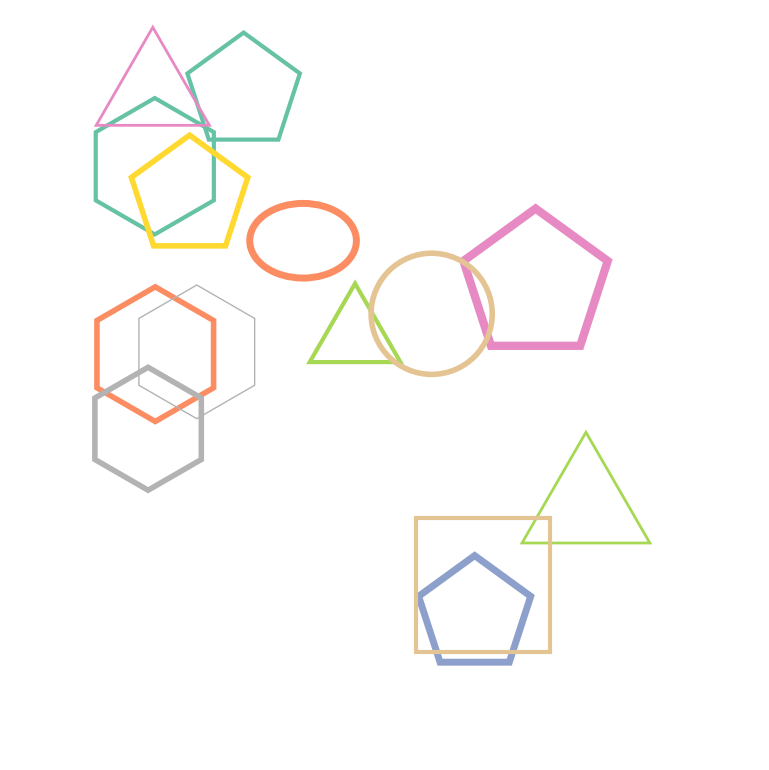[{"shape": "pentagon", "thickness": 1.5, "radius": 0.38, "center": [0.316, 0.881]}, {"shape": "hexagon", "thickness": 1.5, "radius": 0.44, "center": [0.201, 0.784]}, {"shape": "oval", "thickness": 2.5, "radius": 0.35, "center": [0.394, 0.687]}, {"shape": "hexagon", "thickness": 2, "radius": 0.44, "center": [0.202, 0.54]}, {"shape": "pentagon", "thickness": 2.5, "radius": 0.38, "center": [0.616, 0.202]}, {"shape": "triangle", "thickness": 1, "radius": 0.42, "center": [0.198, 0.88]}, {"shape": "pentagon", "thickness": 3, "radius": 0.49, "center": [0.696, 0.631]}, {"shape": "triangle", "thickness": 1, "radius": 0.48, "center": [0.761, 0.343]}, {"shape": "triangle", "thickness": 1.5, "radius": 0.34, "center": [0.461, 0.564]}, {"shape": "pentagon", "thickness": 2, "radius": 0.4, "center": [0.246, 0.745]}, {"shape": "square", "thickness": 1.5, "radius": 0.44, "center": [0.627, 0.24]}, {"shape": "circle", "thickness": 2, "radius": 0.39, "center": [0.561, 0.592]}, {"shape": "hexagon", "thickness": 0.5, "radius": 0.43, "center": [0.256, 0.543]}, {"shape": "hexagon", "thickness": 2, "radius": 0.4, "center": [0.192, 0.443]}]